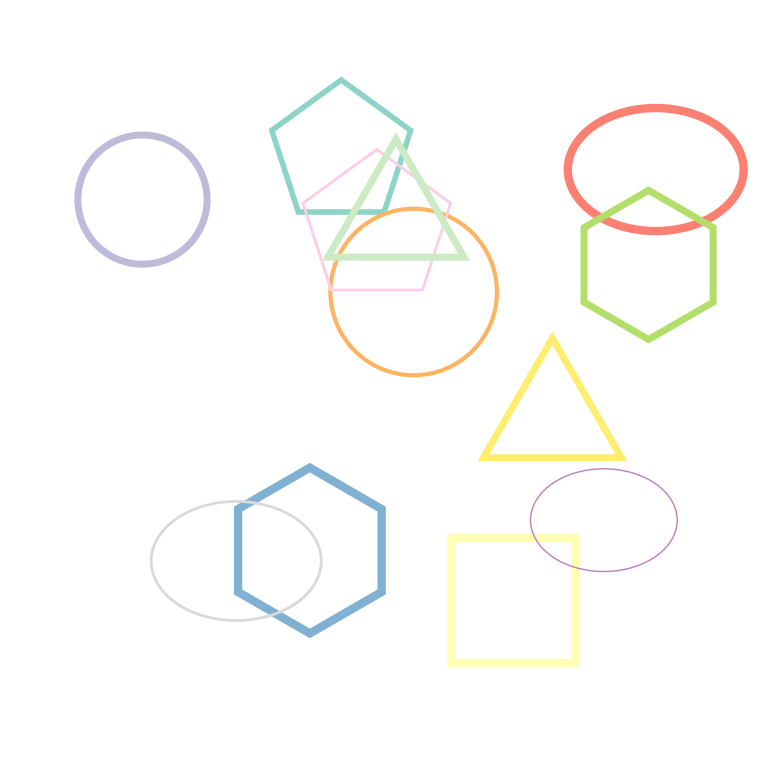[{"shape": "pentagon", "thickness": 2, "radius": 0.47, "center": [0.443, 0.801]}, {"shape": "square", "thickness": 3, "radius": 0.41, "center": [0.667, 0.22]}, {"shape": "circle", "thickness": 2.5, "radius": 0.42, "center": [0.185, 0.741]}, {"shape": "oval", "thickness": 3, "radius": 0.57, "center": [0.852, 0.78]}, {"shape": "hexagon", "thickness": 3, "radius": 0.54, "center": [0.402, 0.285]}, {"shape": "circle", "thickness": 1.5, "radius": 0.54, "center": [0.537, 0.621]}, {"shape": "hexagon", "thickness": 2.5, "radius": 0.48, "center": [0.842, 0.656]}, {"shape": "pentagon", "thickness": 1, "radius": 0.5, "center": [0.489, 0.705]}, {"shape": "oval", "thickness": 1, "radius": 0.55, "center": [0.307, 0.271]}, {"shape": "oval", "thickness": 0.5, "radius": 0.48, "center": [0.784, 0.324]}, {"shape": "triangle", "thickness": 2.5, "radius": 0.51, "center": [0.514, 0.717]}, {"shape": "triangle", "thickness": 2.5, "radius": 0.52, "center": [0.717, 0.457]}]